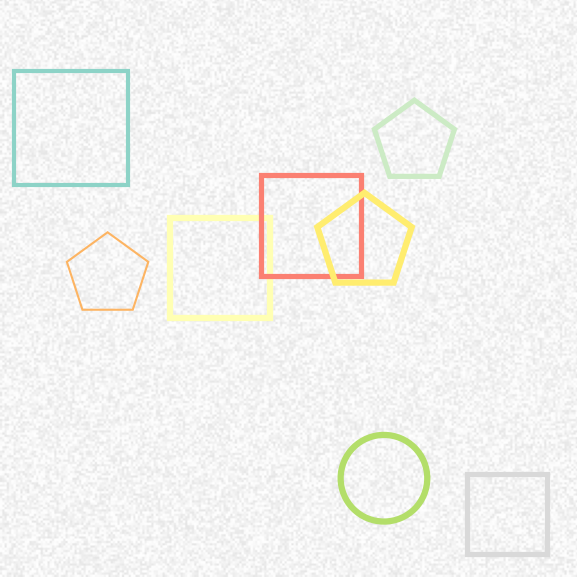[{"shape": "square", "thickness": 2, "radius": 0.49, "center": [0.123, 0.777]}, {"shape": "square", "thickness": 3, "radius": 0.43, "center": [0.381, 0.535]}, {"shape": "square", "thickness": 2.5, "radius": 0.44, "center": [0.539, 0.609]}, {"shape": "pentagon", "thickness": 1, "radius": 0.37, "center": [0.186, 0.523]}, {"shape": "circle", "thickness": 3, "radius": 0.38, "center": [0.665, 0.171]}, {"shape": "square", "thickness": 2.5, "radius": 0.34, "center": [0.878, 0.109]}, {"shape": "pentagon", "thickness": 2.5, "radius": 0.36, "center": [0.718, 0.753]}, {"shape": "pentagon", "thickness": 3, "radius": 0.43, "center": [0.631, 0.579]}]